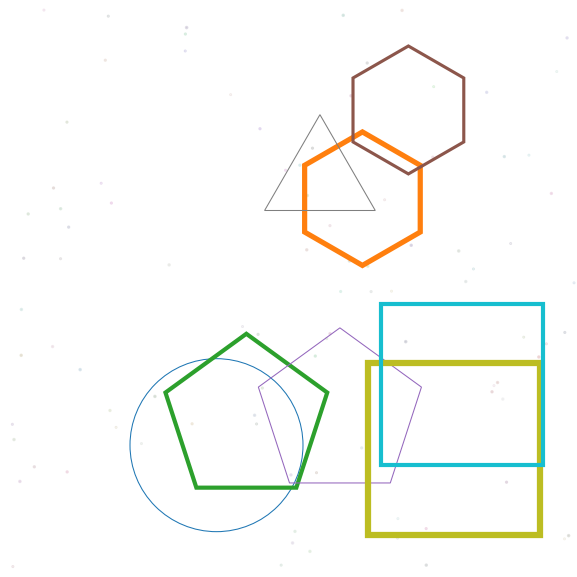[{"shape": "circle", "thickness": 0.5, "radius": 0.75, "center": [0.375, 0.228]}, {"shape": "hexagon", "thickness": 2.5, "radius": 0.58, "center": [0.628, 0.655]}, {"shape": "pentagon", "thickness": 2, "radius": 0.74, "center": [0.427, 0.274]}, {"shape": "pentagon", "thickness": 0.5, "radius": 0.74, "center": [0.589, 0.283]}, {"shape": "hexagon", "thickness": 1.5, "radius": 0.55, "center": [0.707, 0.809]}, {"shape": "triangle", "thickness": 0.5, "radius": 0.55, "center": [0.554, 0.69]}, {"shape": "square", "thickness": 3, "radius": 0.74, "center": [0.786, 0.222]}, {"shape": "square", "thickness": 2, "radius": 0.7, "center": [0.8, 0.333]}]